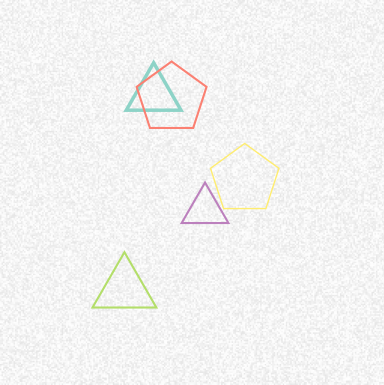[{"shape": "triangle", "thickness": 2.5, "radius": 0.41, "center": [0.399, 0.755]}, {"shape": "pentagon", "thickness": 1.5, "radius": 0.48, "center": [0.446, 0.745]}, {"shape": "triangle", "thickness": 1.5, "radius": 0.48, "center": [0.323, 0.249]}, {"shape": "triangle", "thickness": 1.5, "radius": 0.35, "center": [0.533, 0.456]}, {"shape": "pentagon", "thickness": 1, "radius": 0.47, "center": [0.636, 0.534]}]